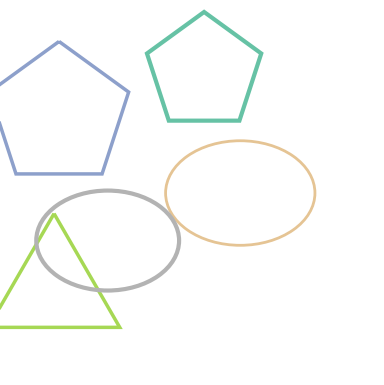[{"shape": "pentagon", "thickness": 3, "radius": 0.78, "center": [0.53, 0.813]}, {"shape": "pentagon", "thickness": 2.5, "radius": 0.95, "center": [0.153, 0.702]}, {"shape": "triangle", "thickness": 2.5, "radius": 0.98, "center": [0.14, 0.248]}, {"shape": "oval", "thickness": 2, "radius": 0.97, "center": [0.624, 0.499]}, {"shape": "oval", "thickness": 3, "radius": 0.93, "center": [0.28, 0.375]}]